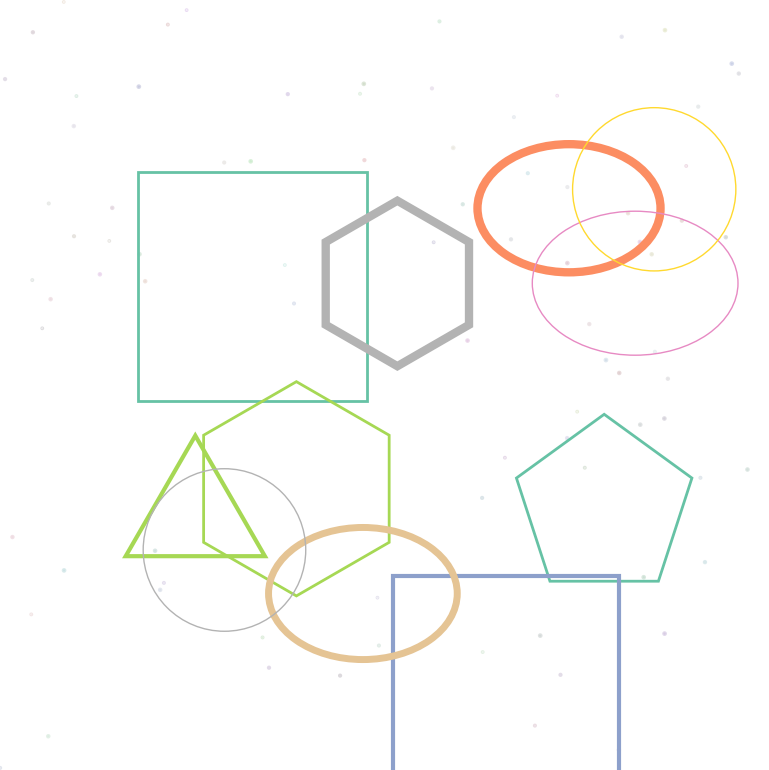[{"shape": "square", "thickness": 1, "radius": 0.74, "center": [0.328, 0.628]}, {"shape": "pentagon", "thickness": 1, "radius": 0.6, "center": [0.785, 0.342]}, {"shape": "oval", "thickness": 3, "radius": 0.59, "center": [0.739, 0.73]}, {"shape": "square", "thickness": 1.5, "radius": 0.73, "center": [0.657, 0.105]}, {"shape": "oval", "thickness": 0.5, "radius": 0.67, "center": [0.825, 0.632]}, {"shape": "triangle", "thickness": 1.5, "radius": 0.52, "center": [0.254, 0.33]}, {"shape": "hexagon", "thickness": 1, "radius": 0.7, "center": [0.385, 0.365]}, {"shape": "circle", "thickness": 0.5, "radius": 0.53, "center": [0.85, 0.754]}, {"shape": "oval", "thickness": 2.5, "radius": 0.61, "center": [0.471, 0.229]}, {"shape": "circle", "thickness": 0.5, "radius": 0.53, "center": [0.292, 0.286]}, {"shape": "hexagon", "thickness": 3, "radius": 0.54, "center": [0.516, 0.632]}]